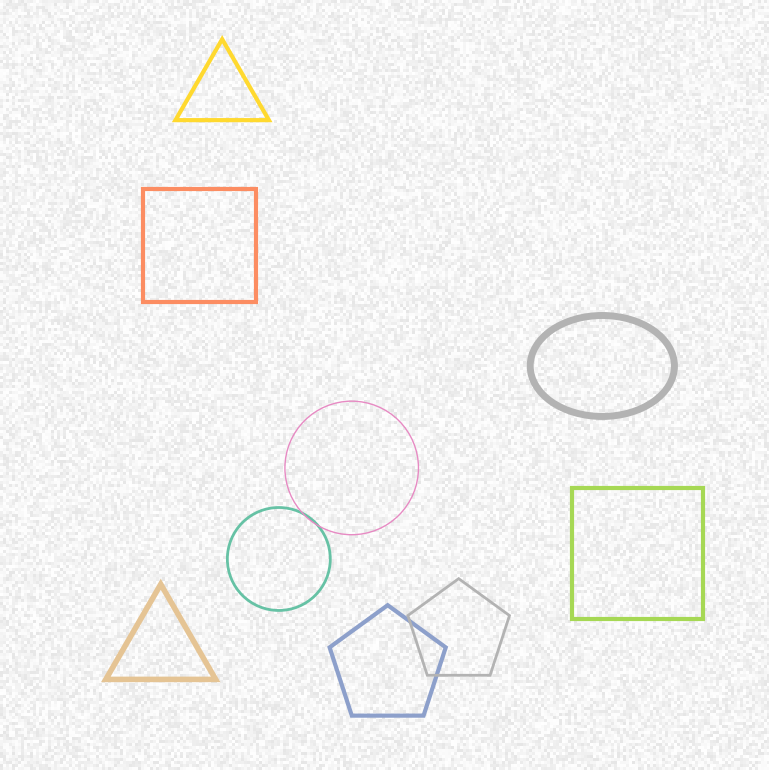[{"shape": "circle", "thickness": 1, "radius": 0.33, "center": [0.362, 0.274]}, {"shape": "square", "thickness": 1.5, "radius": 0.37, "center": [0.26, 0.681]}, {"shape": "pentagon", "thickness": 1.5, "radius": 0.4, "center": [0.503, 0.135]}, {"shape": "circle", "thickness": 0.5, "radius": 0.43, "center": [0.457, 0.392]}, {"shape": "square", "thickness": 1.5, "radius": 0.42, "center": [0.827, 0.281]}, {"shape": "triangle", "thickness": 1.5, "radius": 0.35, "center": [0.289, 0.879]}, {"shape": "triangle", "thickness": 2, "radius": 0.41, "center": [0.209, 0.159]}, {"shape": "pentagon", "thickness": 1, "radius": 0.35, "center": [0.596, 0.179]}, {"shape": "oval", "thickness": 2.5, "radius": 0.47, "center": [0.782, 0.525]}]